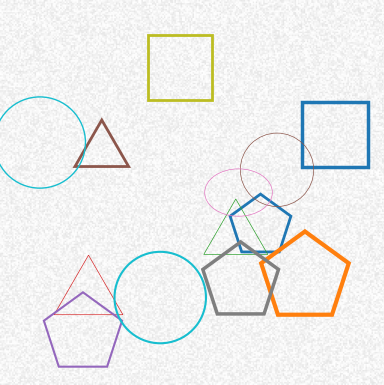[{"shape": "square", "thickness": 2.5, "radius": 0.43, "center": [0.87, 0.651]}, {"shape": "pentagon", "thickness": 2, "radius": 0.41, "center": [0.677, 0.413]}, {"shape": "pentagon", "thickness": 3, "radius": 0.6, "center": [0.792, 0.279]}, {"shape": "triangle", "thickness": 0.5, "radius": 0.48, "center": [0.612, 0.387]}, {"shape": "triangle", "thickness": 0.5, "radius": 0.52, "center": [0.23, 0.234]}, {"shape": "pentagon", "thickness": 1.5, "radius": 0.53, "center": [0.216, 0.134]}, {"shape": "circle", "thickness": 0.5, "radius": 0.48, "center": [0.72, 0.559]}, {"shape": "triangle", "thickness": 2, "radius": 0.4, "center": [0.264, 0.608]}, {"shape": "oval", "thickness": 0.5, "radius": 0.44, "center": [0.62, 0.5]}, {"shape": "pentagon", "thickness": 2.5, "radius": 0.52, "center": [0.625, 0.268]}, {"shape": "square", "thickness": 2, "radius": 0.42, "center": [0.467, 0.825]}, {"shape": "circle", "thickness": 1, "radius": 0.59, "center": [0.103, 0.63]}, {"shape": "circle", "thickness": 1.5, "radius": 0.59, "center": [0.416, 0.227]}]